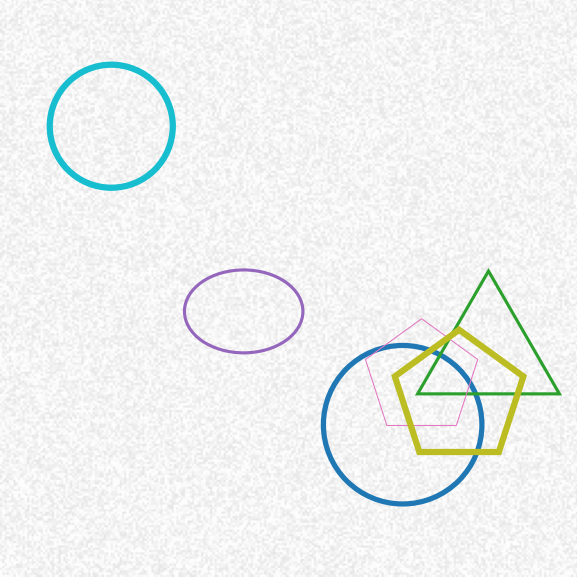[{"shape": "circle", "thickness": 2.5, "radius": 0.69, "center": [0.697, 0.264]}, {"shape": "triangle", "thickness": 1.5, "radius": 0.71, "center": [0.846, 0.388]}, {"shape": "oval", "thickness": 1.5, "radius": 0.51, "center": [0.422, 0.46]}, {"shape": "pentagon", "thickness": 0.5, "radius": 0.51, "center": [0.73, 0.345]}, {"shape": "pentagon", "thickness": 3, "radius": 0.59, "center": [0.795, 0.311]}, {"shape": "circle", "thickness": 3, "radius": 0.53, "center": [0.193, 0.781]}]